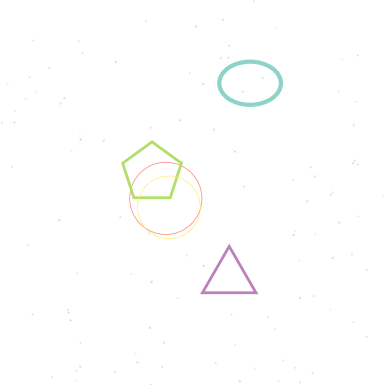[{"shape": "oval", "thickness": 3, "radius": 0.4, "center": [0.65, 0.784]}, {"shape": "circle", "thickness": 0.5, "radius": 0.47, "center": [0.431, 0.485]}, {"shape": "pentagon", "thickness": 2, "radius": 0.4, "center": [0.395, 0.551]}, {"shape": "triangle", "thickness": 2, "radius": 0.4, "center": [0.595, 0.28]}, {"shape": "circle", "thickness": 0.5, "radius": 0.41, "center": [0.439, 0.461]}]